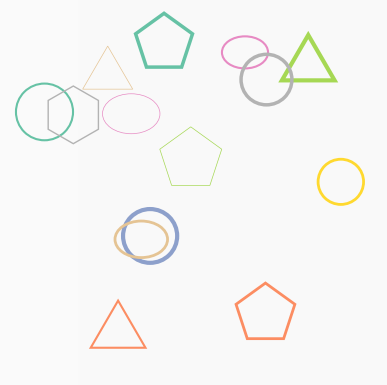[{"shape": "pentagon", "thickness": 2.5, "radius": 0.39, "center": [0.423, 0.888]}, {"shape": "circle", "thickness": 1.5, "radius": 0.37, "center": [0.115, 0.709]}, {"shape": "triangle", "thickness": 1.5, "radius": 0.41, "center": [0.305, 0.138]}, {"shape": "pentagon", "thickness": 2, "radius": 0.4, "center": [0.685, 0.185]}, {"shape": "circle", "thickness": 3, "radius": 0.35, "center": [0.387, 0.387]}, {"shape": "oval", "thickness": 0.5, "radius": 0.37, "center": [0.339, 0.705]}, {"shape": "oval", "thickness": 1.5, "radius": 0.3, "center": [0.632, 0.864]}, {"shape": "triangle", "thickness": 3, "radius": 0.39, "center": [0.795, 0.831]}, {"shape": "pentagon", "thickness": 0.5, "radius": 0.42, "center": [0.492, 0.586]}, {"shape": "circle", "thickness": 2, "radius": 0.29, "center": [0.88, 0.528]}, {"shape": "oval", "thickness": 2, "radius": 0.34, "center": [0.365, 0.378]}, {"shape": "triangle", "thickness": 0.5, "radius": 0.37, "center": [0.278, 0.806]}, {"shape": "hexagon", "thickness": 1, "radius": 0.37, "center": [0.189, 0.702]}, {"shape": "circle", "thickness": 2.5, "radius": 0.33, "center": [0.688, 0.793]}]